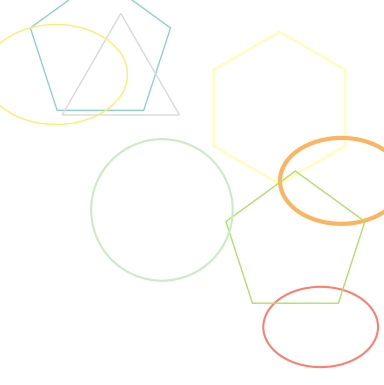[{"shape": "pentagon", "thickness": 1, "radius": 0.96, "center": [0.261, 0.868]}, {"shape": "hexagon", "thickness": 1.5, "radius": 0.99, "center": [0.726, 0.72]}, {"shape": "oval", "thickness": 1.5, "radius": 0.74, "center": [0.833, 0.151]}, {"shape": "oval", "thickness": 3, "radius": 0.8, "center": [0.887, 0.53]}, {"shape": "pentagon", "thickness": 1, "radius": 0.95, "center": [0.767, 0.366]}, {"shape": "triangle", "thickness": 1, "radius": 0.88, "center": [0.314, 0.789]}, {"shape": "circle", "thickness": 1.5, "radius": 0.92, "center": [0.421, 0.455]}, {"shape": "oval", "thickness": 1, "radius": 0.93, "center": [0.146, 0.807]}]